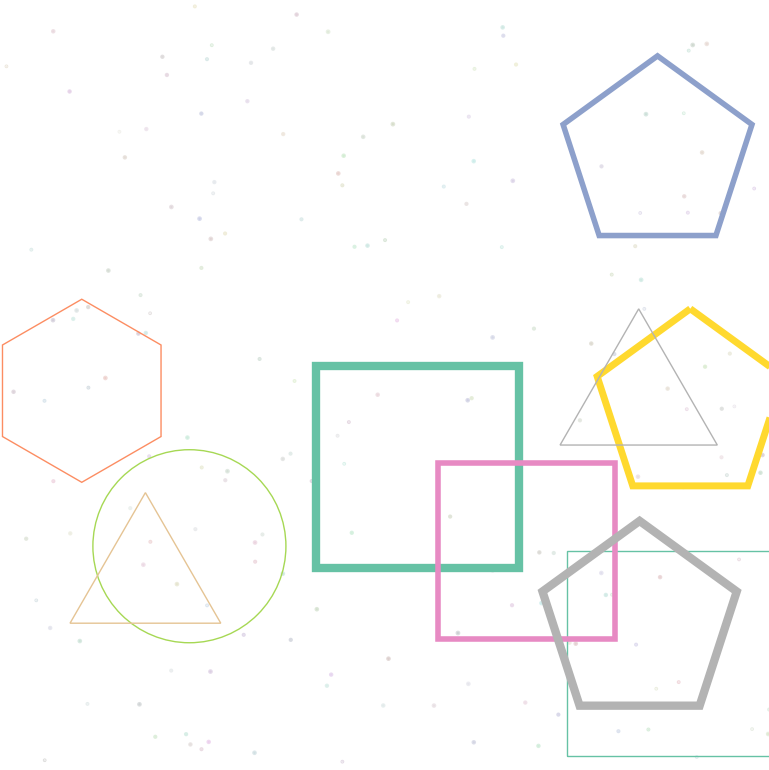[{"shape": "square", "thickness": 3, "radius": 0.66, "center": [0.542, 0.394]}, {"shape": "square", "thickness": 0.5, "radius": 0.67, "center": [0.87, 0.152]}, {"shape": "hexagon", "thickness": 0.5, "radius": 0.59, "center": [0.106, 0.493]}, {"shape": "pentagon", "thickness": 2, "radius": 0.64, "center": [0.854, 0.798]}, {"shape": "square", "thickness": 2, "radius": 0.57, "center": [0.684, 0.285]}, {"shape": "circle", "thickness": 0.5, "radius": 0.63, "center": [0.246, 0.291]}, {"shape": "pentagon", "thickness": 2.5, "radius": 0.64, "center": [0.896, 0.472]}, {"shape": "triangle", "thickness": 0.5, "radius": 0.57, "center": [0.189, 0.247]}, {"shape": "pentagon", "thickness": 3, "radius": 0.66, "center": [0.831, 0.191]}, {"shape": "triangle", "thickness": 0.5, "radius": 0.59, "center": [0.829, 0.481]}]